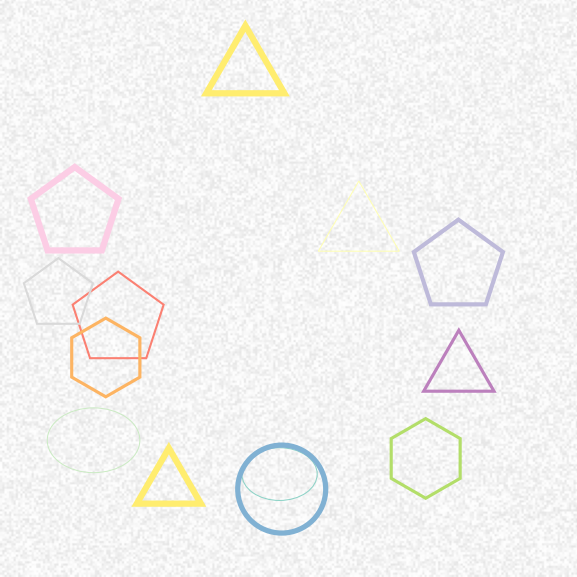[{"shape": "oval", "thickness": 0.5, "radius": 0.33, "center": [0.484, 0.178]}, {"shape": "triangle", "thickness": 0.5, "radius": 0.4, "center": [0.621, 0.605]}, {"shape": "pentagon", "thickness": 2, "radius": 0.41, "center": [0.794, 0.538]}, {"shape": "pentagon", "thickness": 1, "radius": 0.41, "center": [0.205, 0.446]}, {"shape": "circle", "thickness": 2.5, "radius": 0.38, "center": [0.488, 0.152]}, {"shape": "hexagon", "thickness": 1.5, "radius": 0.34, "center": [0.183, 0.38]}, {"shape": "hexagon", "thickness": 1.5, "radius": 0.34, "center": [0.737, 0.205]}, {"shape": "pentagon", "thickness": 3, "radius": 0.4, "center": [0.129, 0.63]}, {"shape": "pentagon", "thickness": 1, "radius": 0.31, "center": [0.101, 0.489]}, {"shape": "triangle", "thickness": 1.5, "radius": 0.35, "center": [0.795, 0.357]}, {"shape": "oval", "thickness": 0.5, "radius": 0.4, "center": [0.162, 0.237]}, {"shape": "triangle", "thickness": 3, "radius": 0.39, "center": [0.425, 0.877]}, {"shape": "triangle", "thickness": 3, "radius": 0.32, "center": [0.292, 0.159]}]